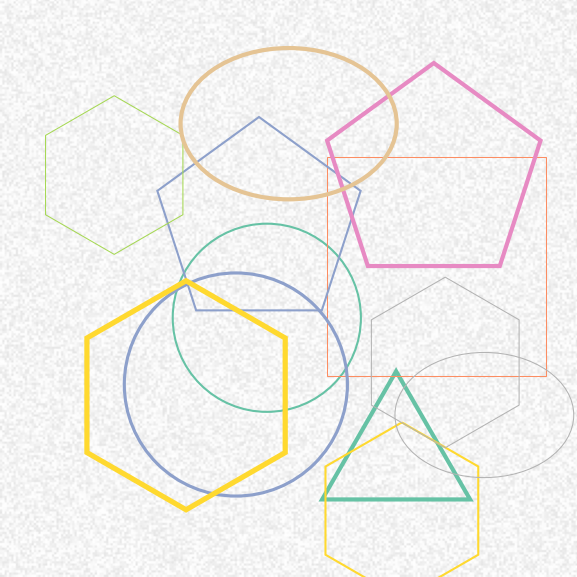[{"shape": "circle", "thickness": 1, "radius": 0.81, "center": [0.462, 0.449]}, {"shape": "triangle", "thickness": 2, "radius": 0.74, "center": [0.686, 0.208]}, {"shape": "square", "thickness": 0.5, "radius": 0.95, "center": [0.756, 0.537]}, {"shape": "pentagon", "thickness": 1, "radius": 0.93, "center": [0.448, 0.611]}, {"shape": "circle", "thickness": 1.5, "radius": 0.97, "center": [0.408, 0.333]}, {"shape": "pentagon", "thickness": 2, "radius": 0.97, "center": [0.751, 0.696]}, {"shape": "hexagon", "thickness": 0.5, "radius": 0.69, "center": [0.198, 0.696]}, {"shape": "hexagon", "thickness": 1, "radius": 0.76, "center": [0.696, 0.115]}, {"shape": "hexagon", "thickness": 2.5, "radius": 0.99, "center": [0.322, 0.315]}, {"shape": "oval", "thickness": 2, "radius": 0.94, "center": [0.5, 0.785]}, {"shape": "hexagon", "thickness": 0.5, "radius": 0.74, "center": [0.771, 0.371]}, {"shape": "oval", "thickness": 0.5, "radius": 0.77, "center": [0.839, 0.28]}]